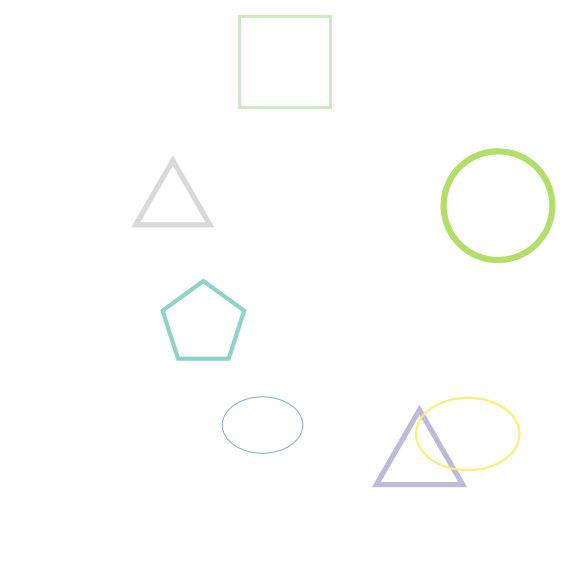[{"shape": "pentagon", "thickness": 2, "radius": 0.37, "center": [0.352, 0.438]}, {"shape": "triangle", "thickness": 2.5, "radius": 0.43, "center": [0.726, 0.203]}, {"shape": "oval", "thickness": 0.5, "radius": 0.35, "center": [0.455, 0.263]}, {"shape": "circle", "thickness": 3, "radius": 0.47, "center": [0.862, 0.643]}, {"shape": "triangle", "thickness": 2.5, "radius": 0.37, "center": [0.299, 0.647]}, {"shape": "square", "thickness": 1.5, "radius": 0.39, "center": [0.492, 0.892]}, {"shape": "oval", "thickness": 1, "radius": 0.45, "center": [0.81, 0.248]}]